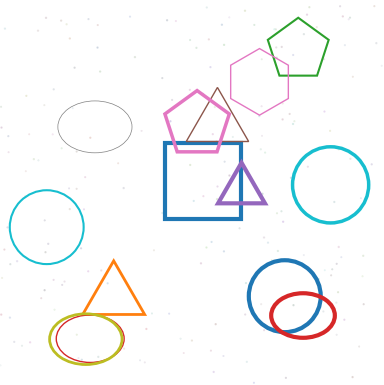[{"shape": "circle", "thickness": 3, "radius": 0.47, "center": [0.74, 0.231]}, {"shape": "square", "thickness": 3, "radius": 0.5, "center": [0.527, 0.53]}, {"shape": "triangle", "thickness": 2, "radius": 0.46, "center": [0.295, 0.23]}, {"shape": "pentagon", "thickness": 1.5, "radius": 0.42, "center": [0.775, 0.871]}, {"shape": "oval", "thickness": 3, "radius": 0.41, "center": [0.787, 0.18]}, {"shape": "oval", "thickness": 1, "radius": 0.44, "center": [0.234, 0.12]}, {"shape": "triangle", "thickness": 3, "radius": 0.35, "center": [0.627, 0.507]}, {"shape": "triangle", "thickness": 1, "radius": 0.47, "center": [0.565, 0.679]}, {"shape": "hexagon", "thickness": 1, "radius": 0.43, "center": [0.674, 0.787]}, {"shape": "pentagon", "thickness": 2.5, "radius": 0.44, "center": [0.512, 0.677]}, {"shape": "oval", "thickness": 0.5, "radius": 0.48, "center": [0.247, 0.67]}, {"shape": "oval", "thickness": 2, "radius": 0.47, "center": [0.223, 0.119]}, {"shape": "circle", "thickness": 1.5, "radius": 0.48, "center": [0.121, 0.41]}, {"shape": "circle", "thickness": 2.5, "radius": 0.49, "center": [0.859, 0.52]}]